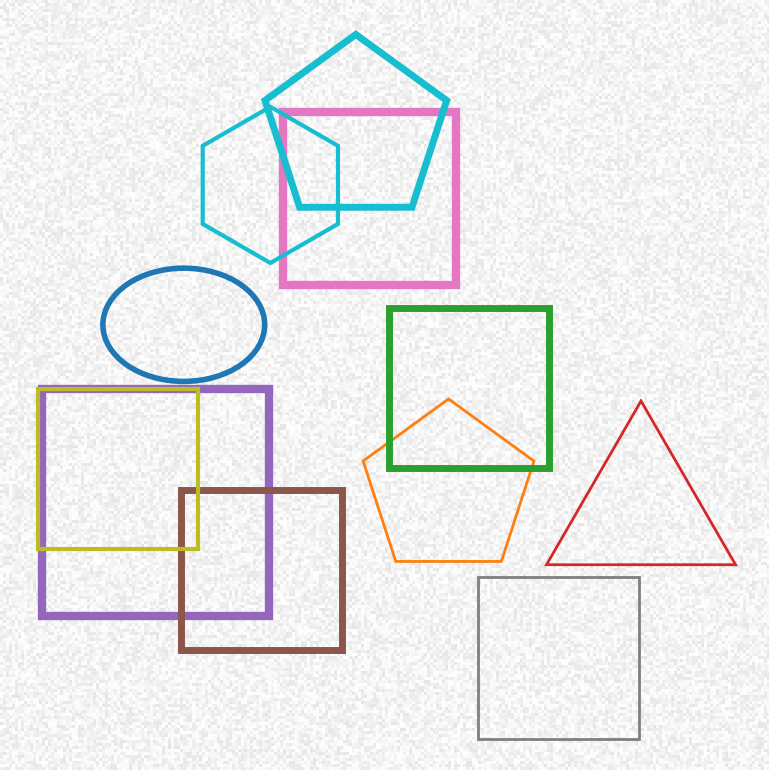[{"shape": "oval", "thickness": 2, "radius": 0.53, "center": [0.239, 0.578]}, {"shape": "pentagon", "thickness": 1, "radius": 0.58, "center": [0.583, 0.365]}, {"shape": "square", "thickness": 2.5, "radius": 0.52, "center": [0.609, 0.496]}, {"shape": "triangle", "thickness": 1, "radius": 0.71, "center": [0.833, 0.337]}, {"shape": "square", "thickness": 3, "radius": 0.74, "center": [0.202, 0.348]}, {"shape": "square", "thickness": 2.5, "radius": 0.52, "center": [0.34, 0.26]}, {"shape": "square", "thickness": 3, "radius": 0.56, "center": [0.48, 0.742]}, {"shape": "square", "thickness": 1, "radius": 0.52, "center": [0.725, 0.145]}, {"shape": "square", "thickness": 1.5, "radius": 0.52, "center": [0.153, 0.391]}, {"shape": "hexagon", "thickness": 1.5, "radius": 0.51, "center": [0.351, 0.76]}, {"shape": "pentagon", "thickness": 2.5, "radius": 0.62, "center": [0.462, 0.831]}]